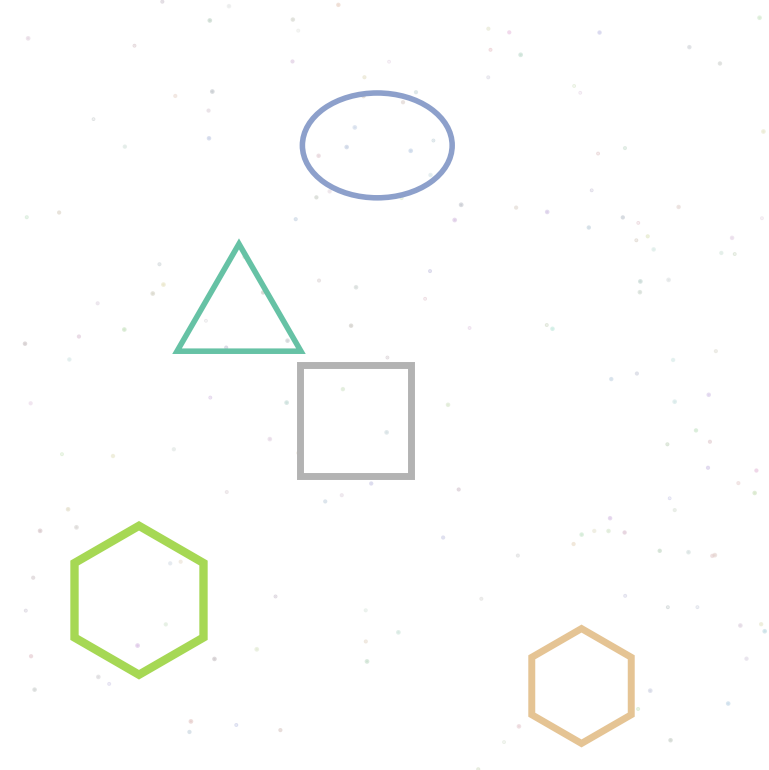[{"shape": "triangle", "thickness": 2, "radius": 0.46, "center": [0.31, 0.59]}, {"shape": "oval", "thickness": 2, "radius": 0.49, "center": [0.49, 0.811]}, {"shape": "hexagon", "thickness": 3, "radius": 0.48, "center": [0.181, 0.22]}, {"shape": "hexagon", "thickness": 2.5, "radius": 0.37, "center": [0.755, 0.109]}, {"shape": "square", "thickness": 2.5, "radius": 0.36, "center": [0.462, 0.453]}]